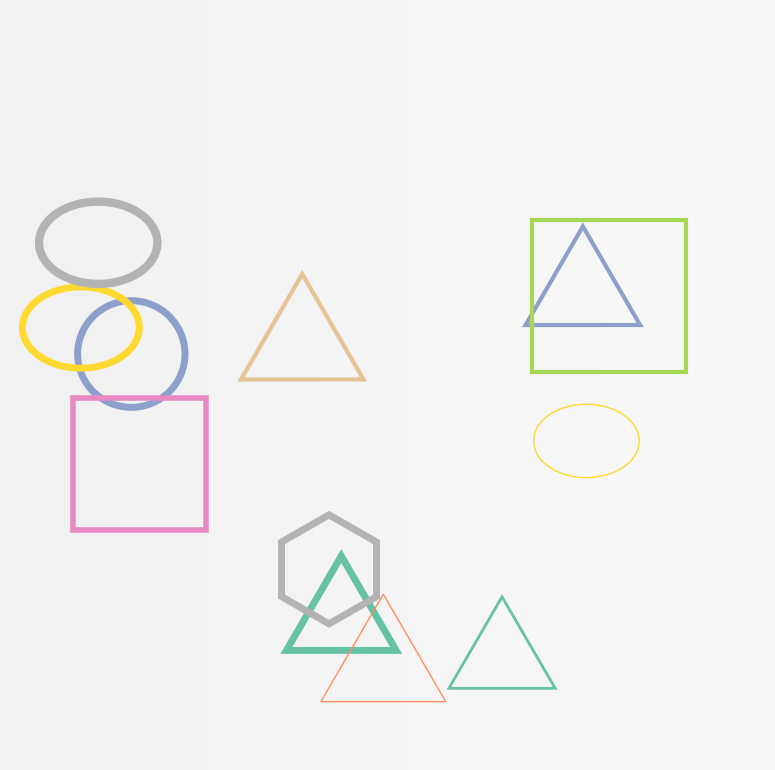[{"shape": "triangle", "thickness": 1, "radius": 0.4, "center": [0.648, 0.146]}, {"shape": "triangle", "thickness": 2.5, "radius": 0.41, "center": [0.44, 0.196]}, {"shape": "triangle", "thickness": 0.5, "radius": 0.46, "center": [0.495, 0.135]}, {"shape": "triangle", "thickness": 1.5, "radius": 0.43, "center": [0.752, 0.621]}, {"shape": "circle", "thickness": 2.5, "radius": 0.35, "center": [0.169, 0.54]}, {"shape": "square", "thickness": 2, "radius": 0.43, "center": [0.181, 0.398]}, {"shape": "square", "thickness": 1.5, "radius": 0.49, "center": [0.786, 0.616]}, {"shape": "oval", "thickness": 2.5, "radius": 0.38, "center": [0.104, 0.575]}, {"shape": "oval", "thickness": 0.5, "radius": 0.34, "center": [0.757, 0.427]}, {"shape": "triangle", "thickness": 1.5, "radius": 0.46, "center": [0.39, 0.553]}, {"shape": "hexagon", "thickness": 2.5, "radius": 0.35, "center": [0.425, 0.261]}, {"shape": "oval", "thickness": 3, "radius": 0.38, "center": [0.127, 0.685]}]